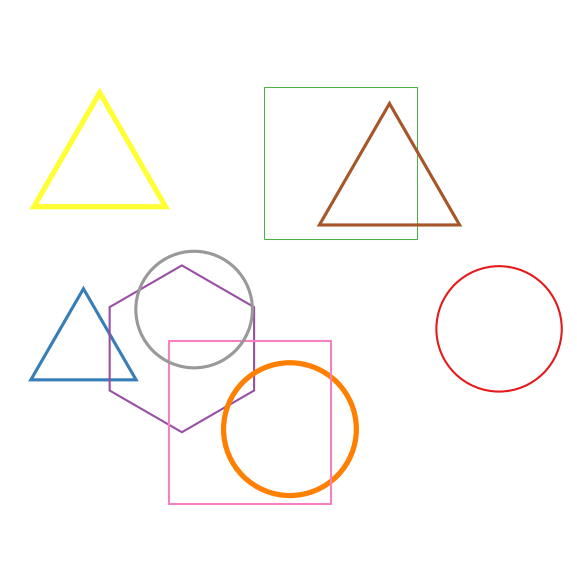[{"shape": "circle", "thickness": 1, "radius": 0.54, "center": [0.864, 0.43]}, {"shape": "triangle", "thickness": 1.5, "radius": 0.53, "center": [0.145, 0.394]}, {"shape": "square", "thickness": 0.5, "radius": 0.66, "center": [0.589, 0.716]}, {"shape": "hexagon", "thickness": 1, "radius": 0.72, "center": [0.315, 0.395]}, {"shape": "circle", "thickness": 2.5, "radius": 0.57, "center": [0.502, 0.256]}, {"shape": "triangle", "thickness": 2.5, "radius": 0.66, "center": [0.173, 0.707]}, {"shape": "triangle", "thickness": 1.5, "radius": 0.7, "center": [0.674, 0.68]}, {"shape": "square", "thickness": 1, "radius": 0.7, "center": [0.433, 0.268]}, {"shape": "circle", "thickness": 1.5, "radius": 0.5, "center": [0.336, 0.463]}]